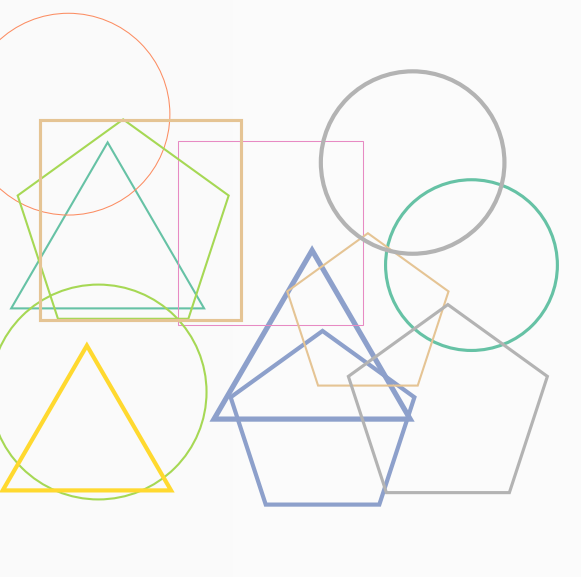[{"shape": "circle", "thickness": 1.5, "radius": 0.74, "center": [0.811, 0.54]}, {"shape": "triangle", "thickness": 1, "radius": 0.96, "center": [0.185, 0.561]}, {"shape": "circle", "thickness": 0.5, "radius": 0.87, "center": [0.118, 0.801]}, {"shape": "triangle", "thickness": 2.5, "radius": 0.97, "center": [0.537, 0.371]}, {"shape": "pentagon", "thickness": 2, "radius": 0.83, "center": [0.555, 0.26]}, {"shape": "square", "thickness": 0.5, "radius": 0.8, "center": [0.465, 0.595]}, {"shape": "circle", "thickness": 1, "radius": 0.93, "center": [0.169, 0.32]}, {"shape": "pentagon", "thickness": 1, "radius": 0.95, "center": [0.212, 0.602]}, {"shape": "triangle", "thickness": 2, "radius": 0.84, "center": [0.149, 0.234]}, {"shape": "pentagon", "thickness": 1, "radius": 0.73, "center": [0.633, 0.449]}, {"shape": "square", "thickness": 1.5, "radius": 0.87, "center": [0.242, 0.618]}, {"shape": "pentagon", "thickness": 1.5, "radius": 0.9, "center": [0.771, 0.292]}, {"shape": "circle", "thickness": 2, "radius": 0.79, "center": [0.71, 0.718]}]